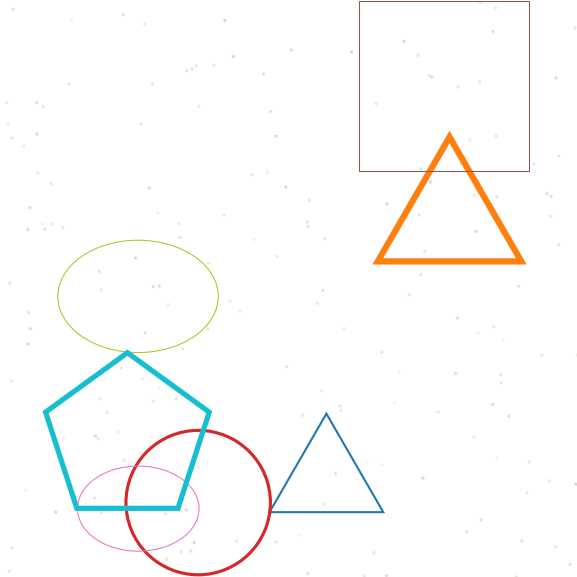[{"shape": "triangle", "thickness": 1, "radius": 0.57, "center": [0.565, 0.169]}, {"shape": "triangle", "thickness": 3, "radius": 0.72, "center": [0.778, 0.618]}, {"shape": "circle", "thickness": 1.5, "radius": 0.63, "center": [0.343, 0.129]}, {"shape": "square", "thickness": 0.5, "radius": 0.74, "center": [0.769, 0.85]}, {"shape": "oval", "thickness": 0.5, "radius": 0.53, "center": [0.239, 0.118]}, {"shape": "oval", "thickness": 0.5, "radius": 0.69, "center": [0.239, 0.486]}, {"shape": "pentagon", "thickness": 2.5, "radius": 0.74, "center": [0.221, 0.239]}]